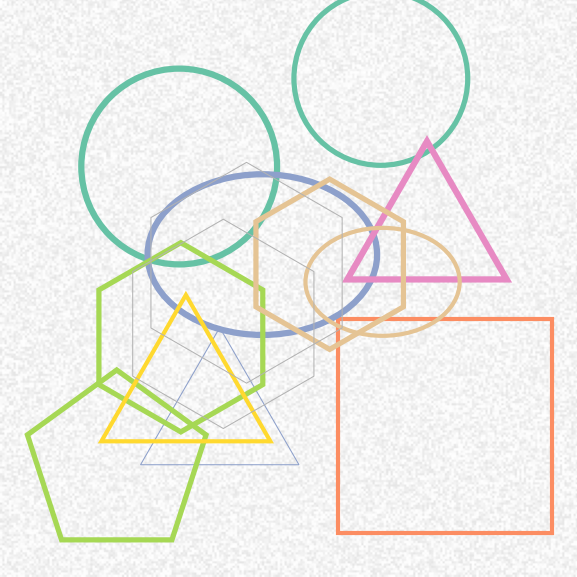[{"shape": "circle", "thickness": 3, "radius": 0.85, "center": [0.31, 0.711]}, {"shape": "circle", "thickness": 2.5, "radius": 0.75, "center": [0.659, 0.863]}, {"shape": "square", "thickness": 2, "radius": 0.93, "center": [0.771, 0.262]}, {"shape": "oval", "thickness": 3, "radius": 0.99, "center": [0.454, 0.558]}, {"shape": "triangle", "thickness": 0.5, "radius": 0.79, "center": [0.381, 0.274]}, {"shape": "triangle", "thickness": 3, "radius": 0.8, "center": [0.739, 0.595]}, {"shape": "hexagon", "thickness": 2.5, "radius": 0.82, "center": [0.313, 0.415]}, {"shape": "pentagon", "thickness": 2.5, "radius": 0.81, "center": [0.202, 0.196]}, {"shape": "triangle", "thickness": 2, "radius": 0.84, "center": [0.322, 0.319]}, {"shape": "hexagon", "thickness": 2.5, "radius": 0.74, "center": [0.571, 0.542]}, {"shape": "oval", "thickness": 2, "radius": 0.67, "center": [0.662, 0.511]}, {"shape": "hexagon", "thickness": 0.5, "radius": 0.96, "center": [0.427, 0.527]}, {"shape": "hexagon", "thickness": 0.5, "radius": 0.91, "center": [0.387, 0.438]}]